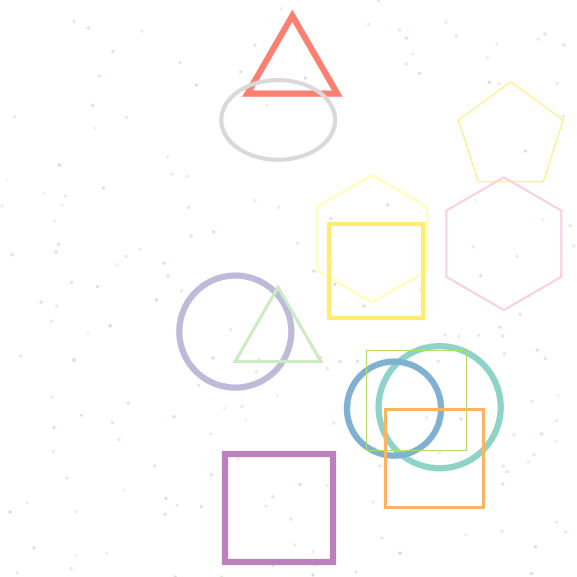[{"shape": "circle", "thickness": 3, "radius": 0.53, "center": [0.761, 0.294]}, {"shape": "hexagon", "thickness": 1, "radius": 0.55, "center": [0.644, 0.586]}, {"shape": "circle", "thickness": 3, "radius": 0.49, "center": [0.408, 0.425]}, {"shape": "triangle", "thickness": 3, "radius": 0.45, "center": [0.506, 0.882]}, {"shape": "circle", "thickness": 3, "radius": 0.41, "center": [0.682, 0.292]}, {"shape": "square", "thickness": 1.5, "radius": 0.42, "center": [0.751, 0.206]}, {"shape": "square", "thickness": 0.5, "radius": 0.43, "center": [0.72, 0.307]}, {"shape": "hexagon", "thickness": 1, "radius": 0.57, "center": [0.872, 0.577]}, {"shape": "oval", "thickness": 2, "radius": 0.49, "center": [0.482, 0.791]}, {"shape": "square", "thickness": 3, "radius": 0.47, "center": [0.484, 0.119]}, {"shape": "triangle", "thickness": 1.5, "radius": 0.43, "center": [0.481, 0.416]}, {"shape": "square", "thickness": 2, "radius": 0.41, "center": [0.651, 0.529]}, {"shape": "pentagon", "thickness": 0.5, "radius": 0.48, "center": [0.884, 0.762]}]